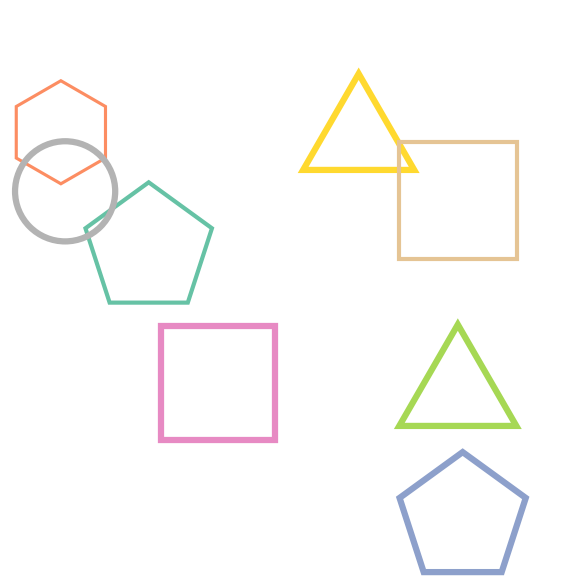[{"shape": "pentagon", "thickness": 2, "radius": 0.58, "center": [0.258, 0.568]}, {"shape": "hexagon", "thickness": 1.5, "radius": 0.45, "center": [0.105, 0.77]}, {"shape": "pentagon", "thickness": 3, "radius": 0.57, "center": [0.801, 0.101]}, {"shape": "square", "thickness": 3, "radius": 0.49, "center": [0.378, 0.335]}, {"shape": "triangle", "thickness": 3, "radius": 0.59, "center": [0.793, 0.32]}, {"shape": "triangle", "thickness": 3, "radius": 0.56, "center": [0.621, 0.76]}, {"shape": "square", "thickness": 2, "radius": 0.51, "center": [0.793, 0.652]}, {"shape": "circle", "thickness": 3, "radius": 0.43, "center": [0.113, 0.668]}]